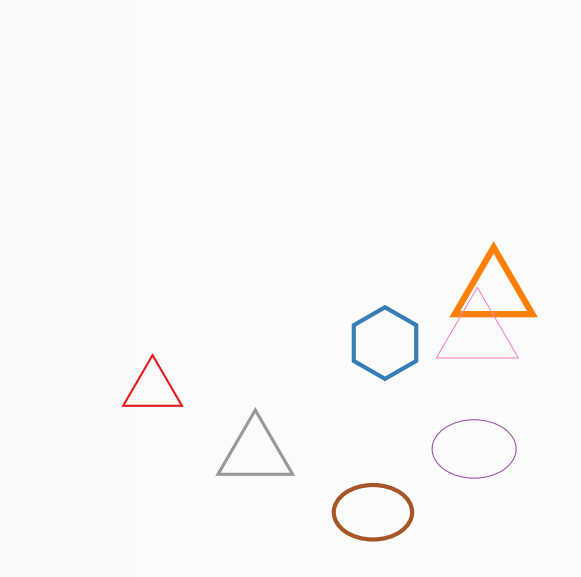[{"shape": "triangle", "thickness": 1, "radius": 0.29, "center": [0.262, 0.326]}, {"shape": "hexagon", "thickness": 2, "radius": 0.31, "center": [0.662, 0.405]}, {"shape": "oval", "thickness": 0.5, "radius": 0.36, "center": [0.816, 0.222]}, {"shape": "triangle", "thickness": 3, "radius": 0.39, "center": [0.849, 0.494]}, {"shape": "oval", "thickness": 2, "radius": 0.34, "center": [0.642, 0.112]}, {"shape": "triangle", "thickness": 0.5, "radius": 0.41, "center": [0.821, 0.42]}, {"shape": "triangle", "thickness": 1.5, "radius": 0.37, "center": [0.439, 0.215]}]